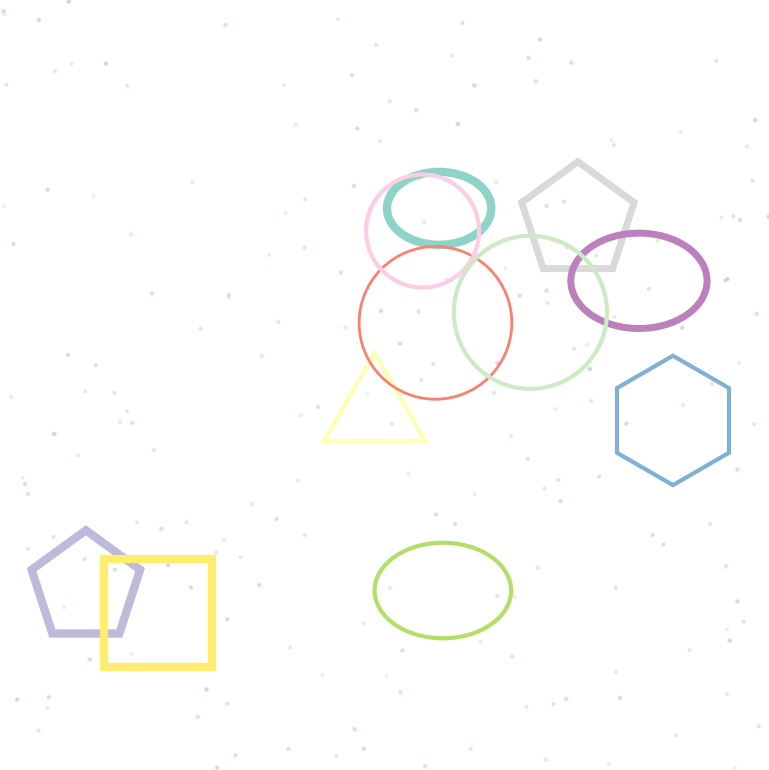[{"shape": "oval", "thickness": 3, "radius": 0.34, "center": [0.57, 0.729]}, {"shape": "triangle", "thickness": 1.5, "radius": 0.38, "center": [0.486, 0.465]}, {"shape": "pentagon", "thickness": 3, "radius": 0.37, "center": [0.111, 0.237]}, {"shape": "circle", "thickness": 1, "radius": 0.5, "center": [0.566, 0.581]}, {"shape": "hexagon", "thickness": 1.5, "radius": 0.42, "center": [0.874, 0.454]}, {"shape": "oval", "thickness": 1.5, "radius": 0.44, "center": [0.575, 0.233]}, {"shape": "circle", "thickness": 1.5, "radius": 0.37, "center": [0.549, 0.7]}, {"shape": "pentagon", "thickness": 2.5, "radius": 0.38, "center": [0.751, 0.713]}, {"shape": "oval", "thickness": 2.5, "radius": 0.44, "center": [0.83, 0.635]}, {"shape": "circle", "thickness": 1.5, "radius": 0.5, "center": [0.689, 0.594]}, {"shape": "square", "thickness": 3, "radius": 0.35, "center": [0.205, 0.204]}]